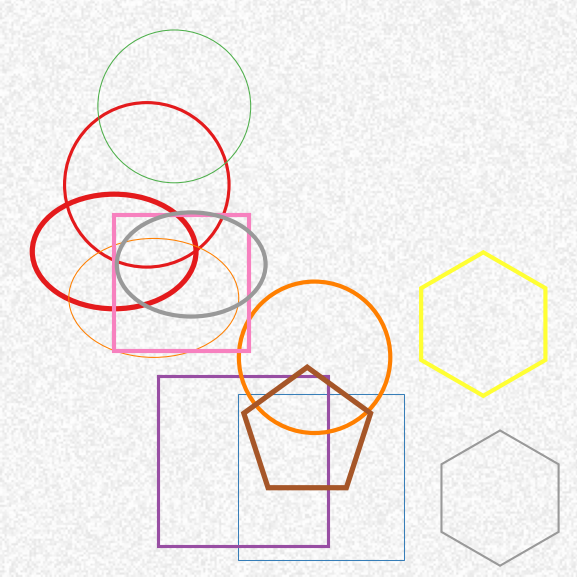[{"shape": "circle", "thickness": 1.5, "radius": 0.71, "center": [0.254, 0.679]}, {"shape": "oval", "thickness": 2.5, "radius": 0.71, "center": [0.198, 0.564]}, {"shape": "square", "thickness": 0.5, "radius": 0.72, "center": [0.556, 0.173]}, {"shape": "circle", "thickness": 0.5, "radius": 0.66, "center": [0.302, 0.815]}, {"shape": "square", "thickness": 1.5, "radius": 0.74, "center": [0.42, 0.2]}, {"shape": "oval", "thickness": 0.5, "radius": 0.74, "center": [0.266, 0.483]}, {"shape": "circle", "thickness": 2, "radius": 0.66, "center": [0.545, 0.38]}, {"shape": "hexagon", "thickness": 2, "radius": 0.62, "center": [0.837, 0.438]}, {"shape": "pentagon", "thickness": 2.5, "radius": 0.58, "center": [0.532, 0.248]}, {"shape": "square", "thickness": 2, "radius": 0.59, "center": [0.314, 0.509]}, {"shape": "hexagon", "thickness": 1, "radius": 0.59, "center": [0.866, 0.137]}, {"shape": "oval", "thickness": 2, "radius": 0.64, "center": [0.331, 0.541]}]